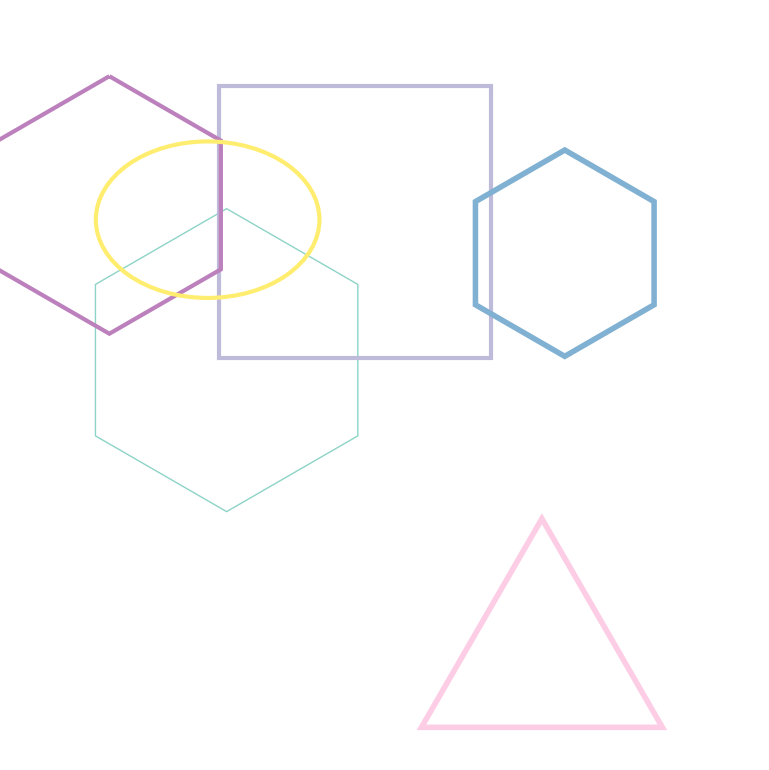[{"shape": "hexagon", "thickness": 0.5, "radius": 0.98, "center": [0.294, 0.532]}, {"shape": "square", "thickness": 1.5, "radius": 0.88, "center": [0.461, 0.712]}, {"shape": "hexagon", "thickness": 2, "radius": 0.67, "center": [0.733, 0.671]}, {"shape": "triangle", "thickness": 2, "radius": 0.9, "center": [0.704, 0.146]}, {"shape": "hexagon", "thickness": 1.5, "radius": 0.84, "center": [0.142, 0.734]}, {"shape": "oval", "thickness": 1.5, "radius": 0.73, "center": [0.27, 0.715]}]